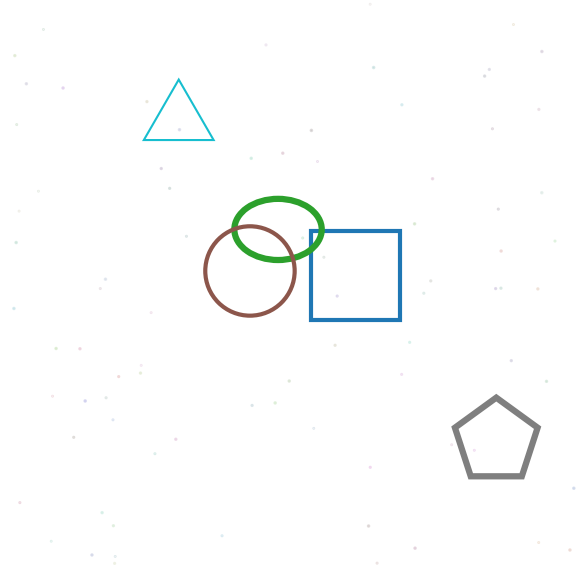[{"shape": "square", "thickness": 2, "radius": 0.38, "center": [0.616, 0.522]}, {"shape": "oval", "thickness": 3, "radius": 0.38, "center": [0.481, 0.602]}, {"shape": "circle", "thickness": 2, "radius": 0.39, "center": [0.433, 0.53]}, {"shape": "pentagon", "thickness": 3, "radius": 0.38, "center": [0.859, 0.235]}, {"shape": "triangle", "thickness": 1, "radius": 0.35, "center": [0.309, 0.792]}]